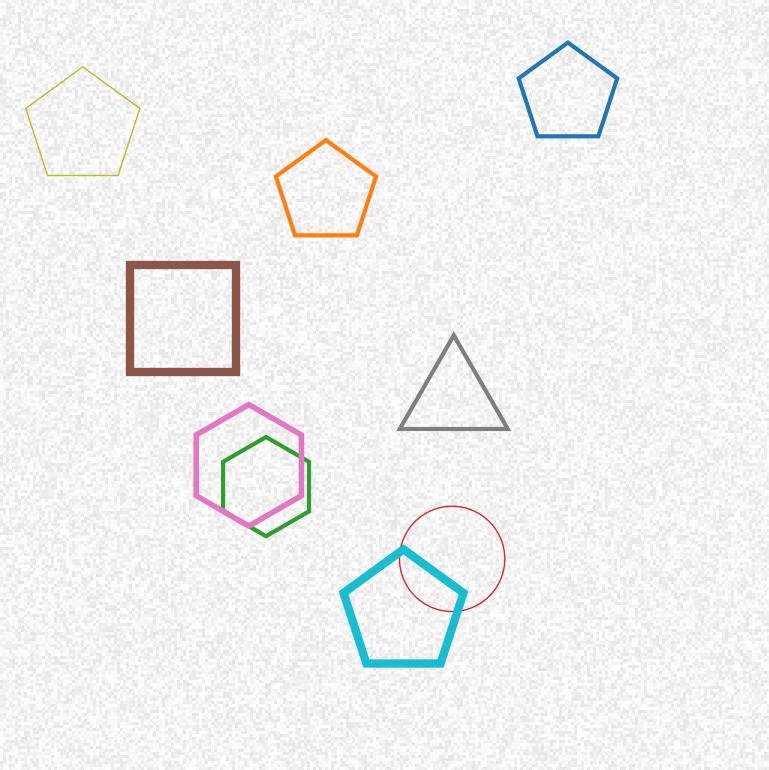[{"shape": "pentagon", "thickness": 1.5, "radius": 0.34, "center": [0.738, 0.877]}, {"shape": "pentagon", "thickness": 1.5, "radius": 0.34, "center": [0.423, 0.75]}, {"shape": "hexagon", "thickness": 1.5, "radius": 0.32, "center": [0.346, 0.368]}, {"shape": "circle", "thickness": 0.5, "radius": 0.34, "center": [0.587, 0.274]}, {"shape": "square", "thickness": 3, "radius": 0.35, "center": [0.238, 0.586]}, {"shape": "hexagon", "thickness": 2, "radius": 0.39, "center": [0.323, 0.396]}, {"shape": "triangle", "thickness": 1.5, "radius": 0.41, "center": [0.589, 0.483]}, {"shape": "pentagon", "thickness": 0.5, "radius": 0.39, "center": [0.108, 0.835]}, {"shape": "pentagon", "thickness": 3, "radius": 0.41, "center": [0.524, 0.205]}]